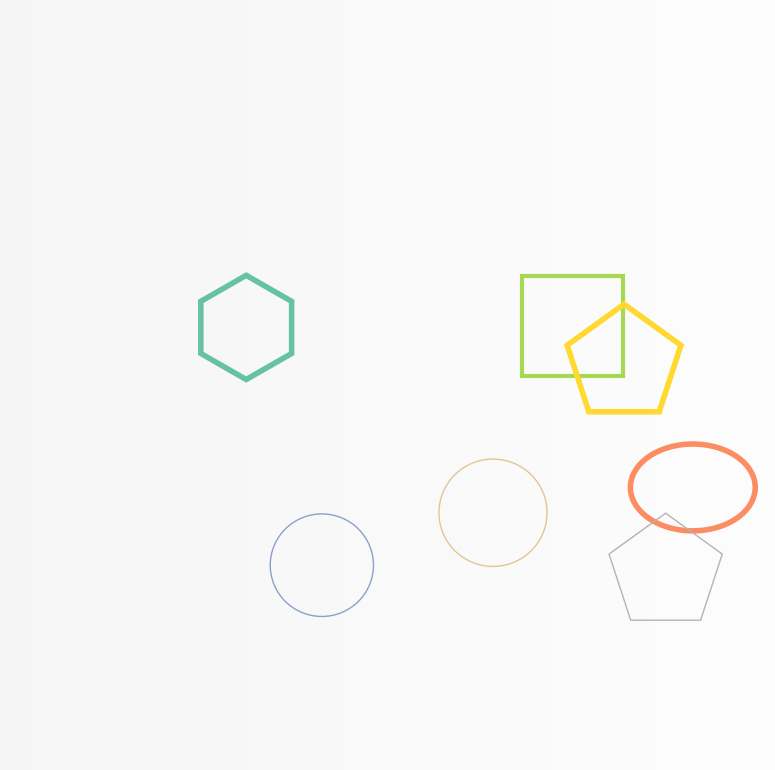[{"shape": "hexagon", "thickness": 2, "radius": 0.34, "center": [0.318, 0.575]}, {"shape": "oval", "thickness": 2, "radius": 0.4, "center": [0.894, 0.367]}, {"shape": "circle", "thickness": 0.5, "radius": 0.33, "center": [0.415, 0.266]}, {"shape": "square", "thickness": 1.5, "radius": 0.33, "center": [0.739, 0.577]}, {"shape": "pentagon", "thickness": 2, "radius": 0.39, "center": [0.805, 0.528]}, {"shape": "circle", "thickness": 0.5, "radius": 0.35, "center": [0.636, 0.334]}, {"shape": "pentagon", "thickness": 0.5, "radius": 0.38, "center": [0.859, 0.257]}]